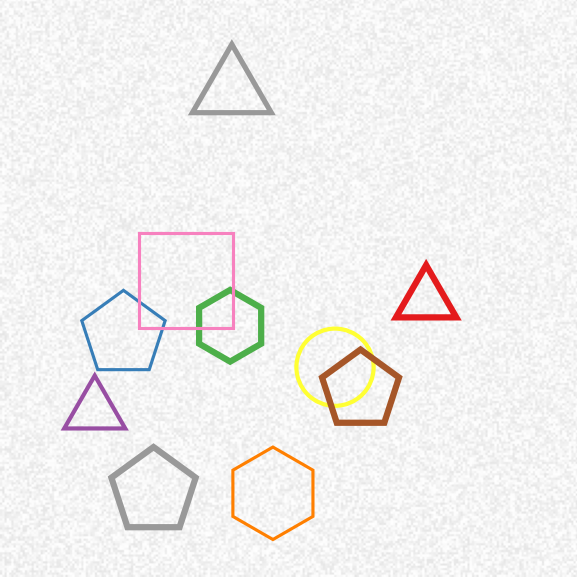[{"shape": "triangle", "thickness": 3, "radius": 0.3, "center": [0.738, 0.48]}, {"shape": "pentagon", "thickness": 1.5, "radius": 0.38, "center": [0.214, 0.42]}, {"shape": "hexagon", "thickness": 3, "radius": 0.31, "center": [0.399, 0.435]}, {"shape": "triangle", "thickness": 2, "radius": 0.31, "center": [0.164, 0.288]}, {"shape": "hexagon", "thickness": 1.5, "radius": 0.4, "center": [0.473, 0.145]}, {"shape": "circle", "thickness": 2, "radius": 0.33, "center": [0.58, 0.363]}, {"shape": "pentagon", "thickness": 3, "radius": 0.35, "center": [0.624, 0.324]}, {"shape": "square", "thickness": 1.5, "radius": 0.41, "center": [0.322, 0.513]}, {"shape": "triangle", "thickness": 2.5, "radius": 0.39, "center": [0.401, 0.843]}, {"shape": "pentagon", "thickness": 3, "radius": 0.38, "center": [0.266, 0.148]}]